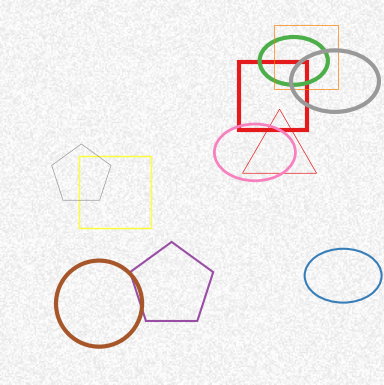[{"shape": "square", "thickness": 3, "radius": 0.44, "center": [0.709, 0.751]}, {"shape": "triangle", "thickness": 0.5, "radius": 0.56, "center": [0.726, 0.606]}, {"shape": "oval", "thickness": 1.5, "radius": 0.5, "center": [0.891, 0.284]}, {"shape": "oval", "thickness": 3, "radius": 0.44, "center": [0.763, 0.842]}, {"shape": "pentagon", "thickness": 1.5, "radius": 0.57, "center": [0.446, 0.258]}, {"shape": "square", "thickness": 0.5, "radius": 0.42, "center": [0.796, 0.852]}, {"shape": "square", "thickness": 1, "radius": 0.47, "center": [0.299, 0.501]}, {"shape": "circle", "thickness": 3, "radius": 0.56, "center": [0.257, 0.211]}, {"shape": "oval", "thickness": 2, "radius": 0.53, "center": [0.662, 0.604]}, {"shape": "oval", "thickness": 3, "radius": 0.57, "center": [0.87, 0.789]}, {"shape": "pentagon", "thickness": 0.5, "radius": 0.4, "center": [0.211, 0.545]}]